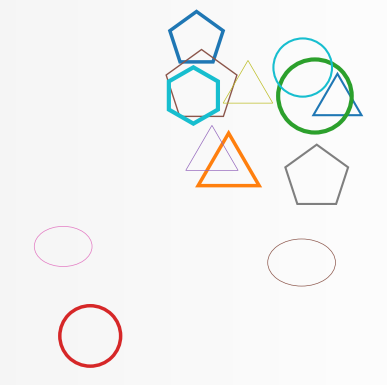[{"shape": "triangle", "thickness": 1.5, "radius": 0.36, "center": [0.871, 0.737]}, {"shape": "pentagon", "thickness": 2.5, "radius": 0.36, "center": [0.507, 0.898]}, {"shape": "triangle", "thickness": 2.5, "radius": 0.45, "center": [0.59, 0.563]}, {"shape": "circle", "thickness": 3, "radius": 0.47, "center": [0.813, 0.751]}, {"shape": "circle", "thickness": 2.5, "radius": 0.39, "center": [0.233, 0.127]}, {"shape": "triangle", "thickness": 0.5, "radius": 0.39, "center": [0.547, 0.596]}, {"shape": "oval", "thickness": 0.5, "radius": 0.44, "center": [0.778, 0.318]}, {"shape": "pentagon", "thickness": 1, "radius": 0.48, "center": [0.52, 0.775]}, {"shape": "oval", "thickness": 0.5, "radius": 0.37, "center": [0.163, 0.36]}, {"shape": "pentagon", "thickness": 1.5, "radius": 0.43, "center": [0.817, 0.539]}, {"shape": "triangle", "thickness": 0.5, "radius": 0.37, "center": [0.64, 0.769]}, {"shape": "circle", "thickness": 1.5, "radius": 0.38, "center": [0.781, 0.825]}, {"shape": "hexagon", "thickness": 3, "radius": 0.37, "center": [0.499, 0.752]}]